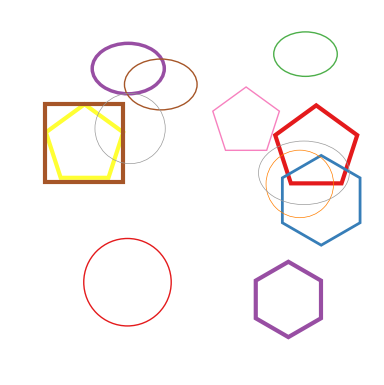[{"shape": "pentagon", "thickness": 3, "radius": 0.56, "center": [0.821, 0.614]}, {"shape": "circle", "thickness": 1, "radius": 0.57, "center": [0.331, 0.267]}, {"shape": "hexagon", "thickness": 2, "radius": 0.58, "center": [0.834, 0.48]}, {"shape": "oval", "thickness": 1, "radius": 0.41, "center": [0.793, 0.859]}, {"shape": "hexagon", "thickness": 3, "radius": 0.49, "center": [0.749, 0.222]}, {"shape": "oval", "thickness": 2.5, "radius": 0.47, "center": [0.333, 0.822]}, {"shape": "circle", "thickness": 0.5, "radius": 0.44, "center": [0.779, 0.522]}, {"shape": "pentagon", "thickness": 3, "radius": 0.53, "center": [0.22, 0.624]}, {"shape": "oval", "thickness": 1, "radius": 0.47, "center": [0.418, 0.781]}, {"shape": "square", "thickness": 3, "radius": 0.5, "center": [0.218, 0.629]}, {"shape": "pentagon", "thickness": 1, "radius": 0.45, "center": [0.639, 0.683]}, {"shape": "circle", "thickness": 0.5, "radius": 0.46, "center": [0.338, 0.666]}, {"shape": "oval", "thickness": 0.5, "radius": 0.59, "center": [0.789, 0.551]}]